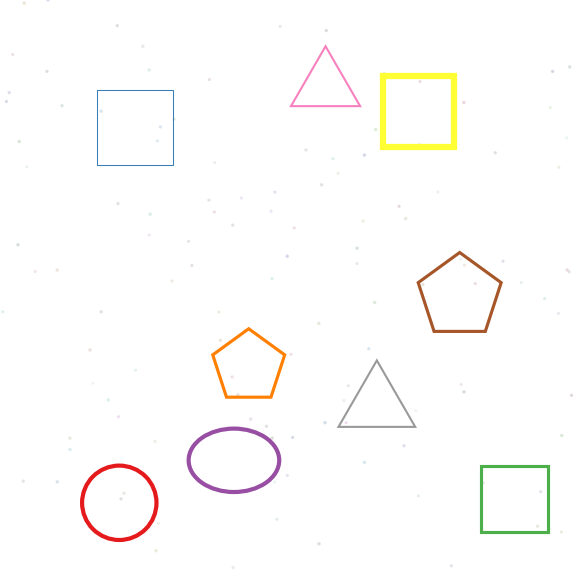[{"shape": "circle", "thickness": 2, "radius": 0.32, "center": [0.207, 0.128]}, {"shape": "square", "thickness": 0.5, "radius": 0.33, "center": [0.234, 0.779]}, {"shape": "square", "thickness": 1.5, "radius": 0.29, "center": [0.891, 0.135]}, {"shape": "oval", "thickness": 2, "radius": 0.39, "center": [0.405, 0.202]}, {"shape": "pentagon", "thickness": 1.5, "radius": 0.33, "center": [0.431, 0.364]}, {"shape": "square", "thickness": 3, "radius": 0.31, "center": [0.725, 0.806]}, {"shape": "pentagon", "thickness": 1.5, "radius": 0.38, "center": [0.796, 0.486]}, {"shape": "triangle", "thickness": 1, "radius": 0.35, "center": [0.564, 0.85]}, {"shape": "triangle", "thickness": 1, "radius": 0.38, "center": [0.653, 0.298]}]